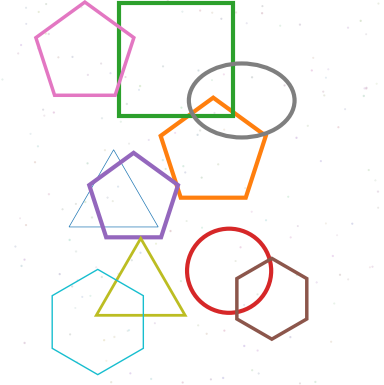[{"shape": "triangle", "thickness": 0.5, "radius": 0.67, "center": [0.295, 0.477]}, {"shape": "pentagon", "thickness": 3, "radius": 0.72, "center": [0.554, 0.603]}, {"shape": "square", "thickness": 3, "radius": 0.74, "center": [0.458, 0.845]}, {"shape": "circle", "thickness": 3, "radius": 0.55, "center": [0.595, 0.297]}, {"shape": "pentagon", "thickness": 3, "radius": 0.61, "center": [0.347, 0.482]}, {"shape": "hexagon", "thickness": 2.5, "radius": 0.52, "center": [0.706, 0.224]}, {"shape": "pentagon", "thickness": 2.5, "radius": 0.67, "center": [0.22, 0.861]}, {"shape": "oval", "thickness": 3, "radius": 0.69, "center": [0.628, 0.739]}, {"shape": "triangle", "thickness": 2, "radius": 0.67, "center": [0.366, 0.248]}, {"shape": "hexagon", "thickness": 1, "radius": 0.68, "center": [0.254, 0.164]}]